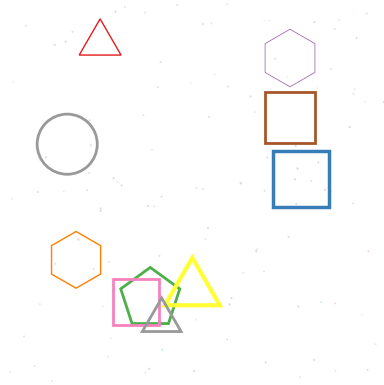[{"shape": "triangle", "thickness": 1, "radius": 0.31, "center": [0.26, 0.888]}, {"shape": "square", "thickness": 2.5, "radius": 0.36, "center": [0.781, 0.535]}, {"shape": "pentagon", "thickness": 2, "radius": 0.4, "center": [0.39, 0.225]}, {"shape": "hexagon", "thickness": 0.5, "radius": 0.37, "center": [0.753, 0.849]}, {"shape": "hexagon", "thickness": 1, "radius": 0.37, "center": [0.198, 0.325]}, {"shape": "triangle", "thickness": 3, "radius": 0.41, "center": [0.5, 0.248]}, {"shape": "square", "thickness": 2, "radius": 0.33, "center": [0.753, 0.695]}, {"shape": "square", "thickness": 2, "radius": 0.3, "center": [0.353, 0.217]}, {"shape": "triangle", "thickness": 2, "radius": 0.29, "center": [0.42, 0.168]}, {"shape": "circle", "thickness": 2, "radius": 0.39, "center": [0.175, 0.625]}]